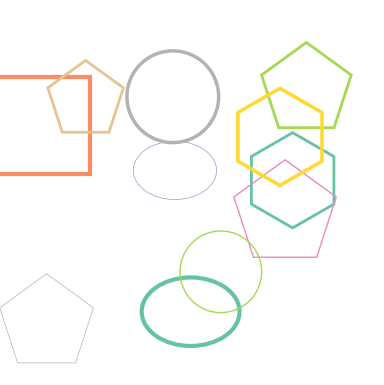[{"shape": "hexagon", "thickness": 2, "radius": 0.62, "center": [0.76, 0.532]}, {"shape": "oval", "thickness": 3, "radius": 0.64, "center": [0.495, 0.19]}, {"shape": "square", "thickness": 3, "radius": 0.63, "center": [0.109, 0.675]}, {"shape": "oval", "thickness": 0.5, "radius": 0.54, "center": [0.454, 0.557]}, {"shape": "pentagon", "thickness": 1, "radius": 0.7, "center": [0.74, 0.445]}, {"shape": "circle", "thickness": 1, "radius": 0.53, "center": [0.574, 0.294]}, {"shape": "pentagon", "thickness": 2, "radius": 0.61, "center": [0.796, 0.767]}, {"shape": "hexagon", "thickness": 2.5, "radius": 0.63, "center": [0.727, 0.645]}, {"shape": "pentagon", "thickness": 2, "radius": 0.52, "center": [0.222, 0.74]}, {"shape": "pentagon", "thickness": 0.5, "radius": 0.64, "center": [0.121, 0.161]}, {"shape": "circle", "thickness": 2.5, "radius": 0.6, "center": [0.449, 0.749]}]